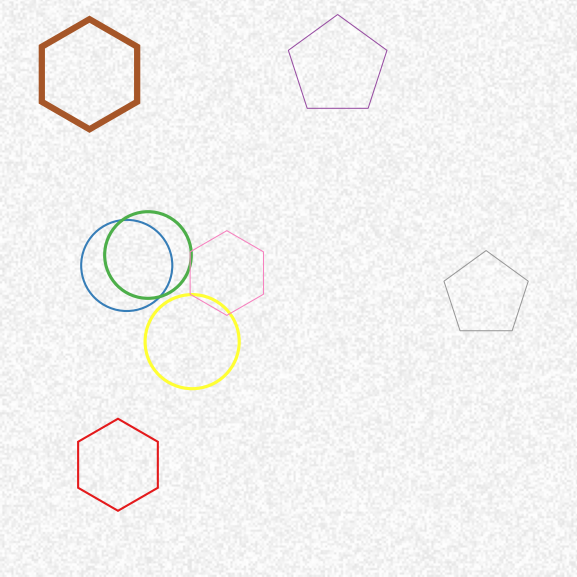[{"shape": "hexagon", "thickness": 1, "radius": 0.4, "center": [0.204, 0.194]}, {"shape": "circle", "thickness": 1, "radius": 0.39, "center": [0.219, 0.539]}, {"shape": "circle", "thickness": 1.5, "radius": 0.38, "center": [0.256, 0.558]}, {"shape": "pentagon", "thickness": 0.5, "radius": 0.45, "center": [0.585, 0.884]}, {"shape": "circle", "thickness": 1.5, "radius": 0.41, "center": [0.333, 0.408]}, {"shape": "hexagon", "thickness": 3, "radius": 0.48, "center": [0.155, 0.871]}, {"shape": "hexagon", "thickness": 0.5, "radius": 0.37, "center": [0.393, 0.526]}, {"shape": "pentagon", "thickness": 0.5, "radius": 0.38, "center": [0.842, 0.489]}]